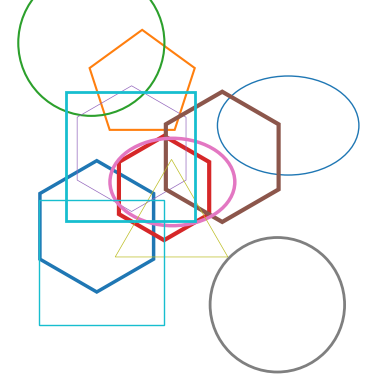[{"shape": "hexagon", "thickness": 2.5, "radius": 0.85, "center": [0.251, 0.412]}, {"shape": "oval", "thickness": 1, "radius": 0.92, "center": [0.749, 0.674]}, {"shape": "pentagon", "thickness": 1.5, "radius": 0.72, "center": [0.369, 0.779]}, {"shape": "circle", "thickness": 1.5, "radius": 0.95, "center": [0.237, 0.889]}, {"shape": "hexagon", "thickness": 3, "radius": 0.68, "center": [0.426, 0.512]}, {"shape": "hexagon", "thickness": 0.5, "radius": 0.82, "center": [0.342, 0.614]}, {"shape": "hexagon", "thickness": 3, "radius": 0.85, "center": [0.577, 0.593]}, {"shape": "oval", "thickness": 2.5, "radius": 0.81, "center": [0.448, 0.527]}, {"shape": "circle", "thickness": 2, "radius": 0.87, "center": [0.72, 0.208]}, {"shape": "triangle", "thickness": 0.5, "radius": 0.84, "center": [0.446, 0.417]}, {"shape": "square", "thickness": 1, "radius": 0.81, "center": [0.264, 0.318]}, {"shape": "square", "thickness": 2, "radius": 0.84, "center": [0.338, 0.593]}]